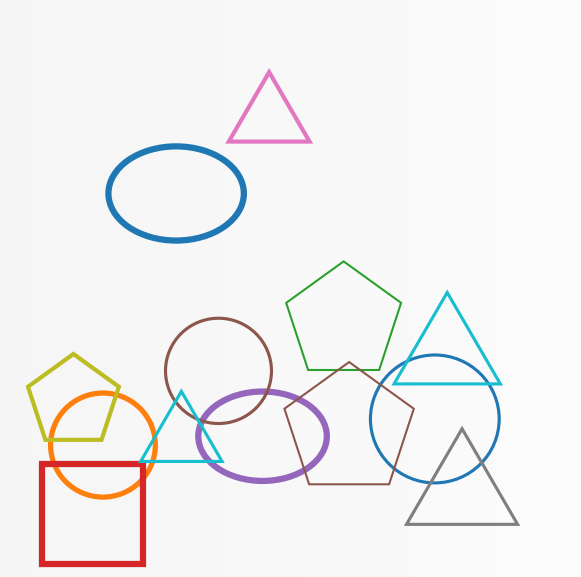[{"shape": "circle", "thickness": 1.5, "radius": 0.55, "center": [0.748, 0.274]}, {"shape": "oval", "thickness": 3, "radius": 0.58, "center": [0.303, 0.664]}, {"shape": "circle", "thickness": 2.5, "radius": 0.45, "center": [0.177, 0.228]}, {"shape": "pentagon", "thickness": 1, "radius": 0.52, "center": [0.591, 0.443]}, {"shape": "square", "thickness": 3, "radius": 0.43, "center": [0.16, 0.11]}, {"shape": "oval", "thickness": 3, "radius": 0.55, "center": [0.452, 0.244]}, {"shape": "circle", "thickness": 1.5, "radius": 0.46, "center": [0.376, 0.357]}, {"shape": "pentagon", "thickness": 1, "radius": 0.59, "center": [0.601, 0.255]}, {"shape": "triangle", "thickness": 2, "radius": 0.4, "center": [0.463, 0.794]}, {"shape": "triangle", "thickness": 1.5, "radius": 0.55, "center": [0.795, 0.146]}, {"shape": "pentagon", "thickness": 2, "radius": 0.41, "center": [0.126, 0.304]}, {"shape": "triangle", "thickness": 1.5, "radius": 0.53, "center": [0.769, 0.387]}, {"shape": "triangle", "thickness": 1.5, "radius": 0.4, "center": [0.312, 0.241]}]